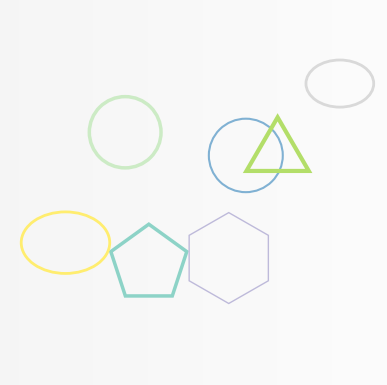[{"shape": "pentagon", "thickness": 2.5, "radius": 0.52, "center": [0.384, 0.315]}, {"shape": "hexagon", "thickness": 1, "radius": 0.59, "center": [0.59, 0.33]}, {"shape": "circle", "thickness": 1.5, "radius": 0.48, "center": [0.634, 0.596]}, {"shape": "triangle", "thickness": 3, "radius": 0.46, "center": [0.716, 0.602]}, {"shape": "oval", "thickness": 2, "radius": 0.44, "center": [0.877, 0.783]}, {"shape": "circle", "thickness": 2.5, "radius": 0.46, "center": [0.323, 0.656]}, {"shape": "oval", "thickness": 2, "radius": 0.57, "center": [0.169, 0.37]}]